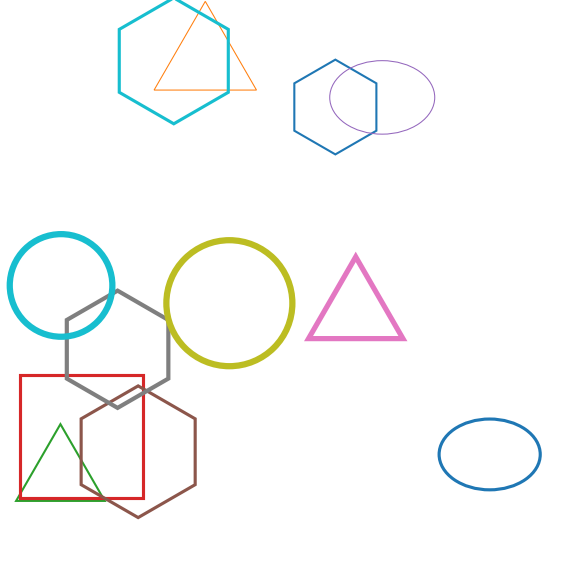[{"shape": "oval", "thickness": 1.5, "radius": 0.44, "center": [0.848, 0.212]}, {"shape": "hexagon", "thickness": 1, "radius": 0.41, "center": [0.581, 0.814]}, {"shape": "triangle", "thickness": 0.5, "radius": 0.51, "center": [0.355, 0.894]}, {"shape": "triangle", "thickness": 1, "radius": 0.44, "center": [0.105, 0.176]}, {"shape": "square", "thickness": 1.5, "radius": 0.53, "center": [0.141, 0.243]}, {"shape": "oval", "thickness": 0.5, "radius": 0.45, "center": [0.662, 0.83]}, {"shape": "hexagon", "thickness": 1.5, "radius": 0.57, "center": [0.239, 0.217]}, {"shape": "triangle", "thickness": 2.5, "radius": 0.47, "center": [0.616, 0.46]}, {"shape": "hexagon", "thickness": 2, "radius": 0.51, "center": [0.204, 0.394]}, {"shape": "circle", "thickness": 3, "radius": 0.55, "center": [0.397, 0.474]}, {"shape": "circle", "thickness": 3, "radius": 0.44, "center": [0.106, 0.505]}, {"shape": "hexagon", "thickness": 1.5, "radius": 0.54, "center": [0.301, 0.894]}]